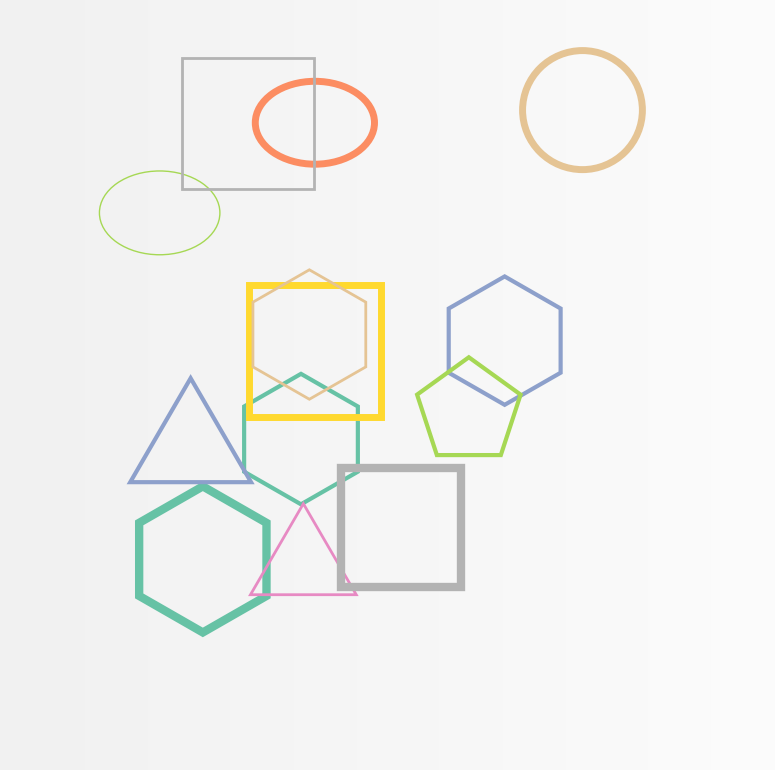[{"shape": "hexagon", "thickness": 3, "radius": 0.47, "center": [0.262, 0.274]}, {"shape": "hexagon", "thickness": 1.5, "radius": 0.42, "center": [0.388, 0.43]}, {"shape": "oval", "thickness": 2.5, "radius": 0.38, "center": [0.406, 0.841]}, {"shape": "triangle", "thickness": 1.5, "radius": 0.45, "center": [0.246, 0.419]}, {"shape": "hexagon", "thickness": 1.5, "radius": 0.42, "center": [0.651, 0.558]}, {"shape": "triangle", "thickness": 1, "radius": 0.39, "center": [0.391, 0.267]}, {"shape": "oval", "thickness": 0.5, "radius": 0.39, "center": [0.206, 0.724]}, {"shape": "pentagon", "thickness": 1.5, "radius": 0.35, "center": [0.605, 0.466]}, {"shape": "square", "thickness": 2.5, "radius": 0.43, "center": [0.407, 0.544]}, {"shape": "hexagon", "thickness": 1, "radius": 0.42, "center": [0.399, 0.566]}, {"shape": "circle", "thickness": 2.5, "radius": 0.39, "center": [0.752, 0.857]}, {"shape": "square", "thickness": 1, "radius": 0.43, "center": [0.32, 0.839]}, {"shape": "square", "thickness": 3, "radius": 0.39, "center": [0.517, 0.315]}]